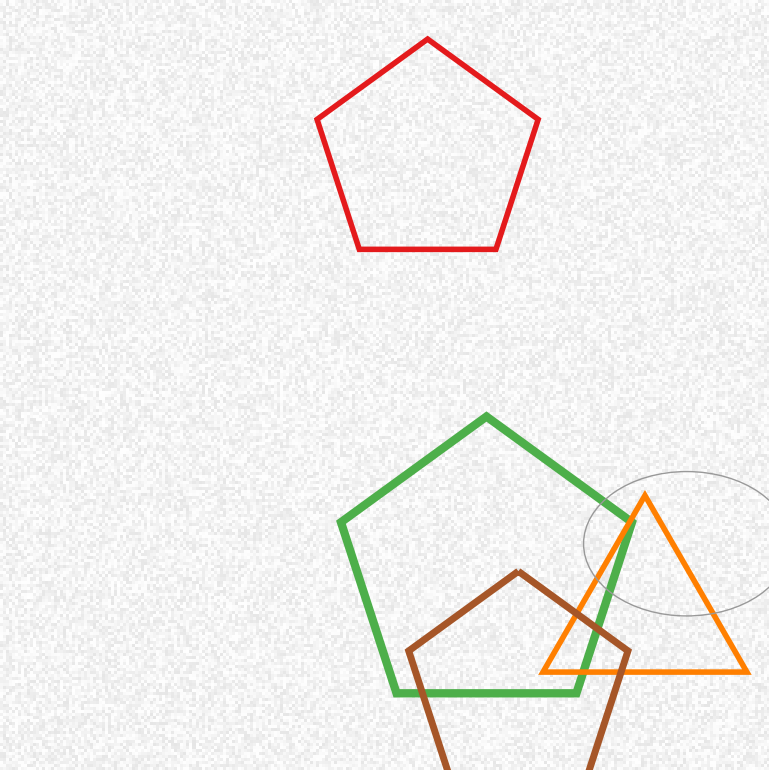[{"shape": "pentagon", "thickness": 2, "radius": 0.75, "center": [0.555, 0.798]}, {"shape": "pentagon", "thickness": 3, "radius": 0.99, "center": [0.632, 0.26]}, {"shape": "triangle", "thickness": 2, "radius": 0.76, "center": [0.838, 0.204]}, {"shape": "pentagon", "thickness": 2.5, "radius": 0.75, "center": [0.673, 0.108]}, {"shape": "oval", "thickness": 0.5, "radius": 0.67, "center": [0.892, 0.294]}]